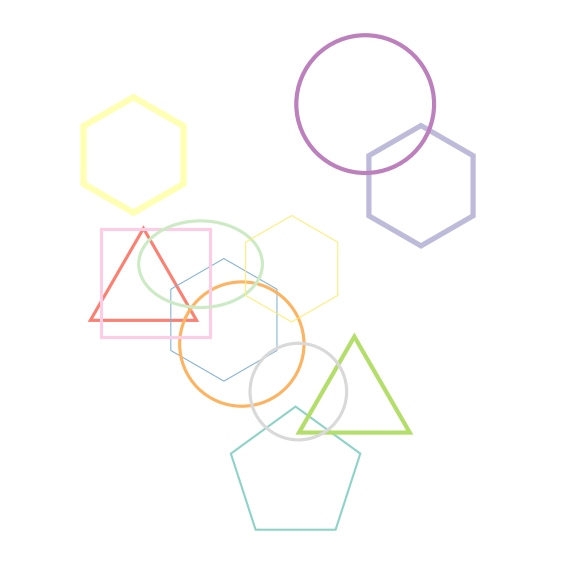[{"shape": "pentagon", "thickness": 1, "radius": 0.59, "center": [0.512, 0.177]}, {"shape": "hexagon", "thickness": 3, "radius": 0.5, "center": [0.231, 0.731]}, {"shape": "hexagon", "thickness": 2.5, "radius": 0.52, "center": [0.729, 0.678]}, {"shape": "triangle", "thickness": 1.5, "radius": 0.53, "center": [0.248, 0.497]}, {"shape": "hexagon", "thickness": 0.5, "radius": 0.53, "center": [0.388, 0.445]}, {"shape": "circle", "thickness": 1.5, "radius": 0.54, "center": [0.419, 0.403]}, {"shape": "triangle", "thickness": 2, "radius": 0.55, "center": [0.614, 0.305]}, {"shape": "square", "thickness": 1.5, "radius": 0.47, "center": [0.27, 0.509]}, {"shape": "circle", "thickness": 1.5, "radius": 0.42, "center": [0.517, 0.321]}, {"shape": "circle", "thickness": 2, "radius": 0.6, "center": [0.632, 0.819]}, {"shape": "oval", "thickness": 1.5, "radius": 0.54, "center": [0.347, 0.542]}, {"shape": "hexagon", "thickness": 0.5, "radius": 0.46, "center": [0.505, 0.534]}]